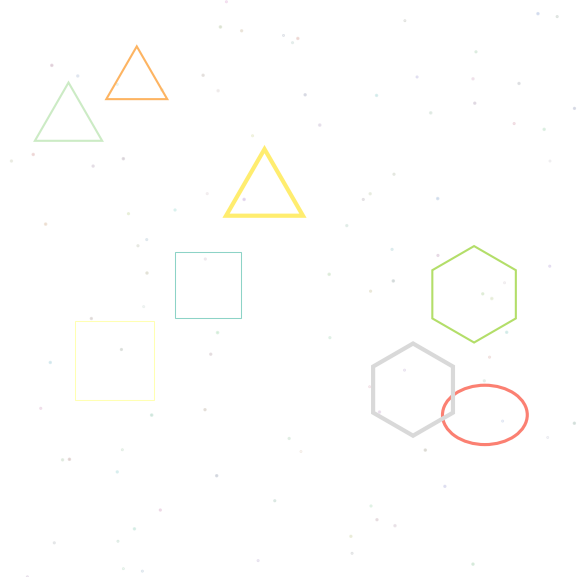[{"shape": "square", "thickness": 0.5, "radius": 0.29, "center": [0.36, 0.505]}, {"shape": "square", "thickness": 0.5, "radius": 0.34, "center": [0.199, 0.376]}, {"shape": "oval", "thickness": 1.5, "radius": 0.37, "center": [0.84, 0.281]}, {"shape": "triangle", "thickness": 1, "radius": 0.3, "center": [0.237, 0.858]}, {"shape": "hexagon", "thickness": 1, "radius": 0.42, "center": [0.821, 0.49]}, {"shape": "hexagon", "thickness": 2, "radius": 0.4, "center": [0.715, 0.324]}, {"shape": "triangle", "thickness": 1, "radius": 0.34, "center": [0.119, 0.789]}, {"shape": "triangle", "thickness": 2, "radius": 0.38, "center": [0.458, 0.664]}]